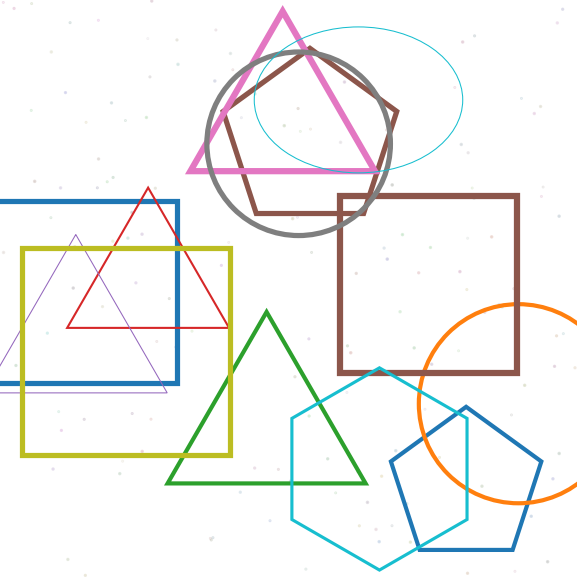[{"shape": "pentagon", "thickness": 2, "radius": 0.68, "center": [0.807, 0.158]}, {"shape": "square", "thickness": 2.5, "radius": 0.79, "center": [0.148, 0.494]}, {"shape": "circle", "thickness": 2, "radius": 0.86, "center": [0.898, 0.3]}, {"shape": "triangle", "thickness": 2, "radius": 0.99, "center": [0.462, 0.261]}, {"shape": "triangle", "thickness": 1, "radius": 0.81, "center": [0.256, 0.512]}, {"shape": "triangle", "thickness": 0.5, "radius": 0.91, "center": [0.131, 0.41]}, {"shape": "pentagon", "thickness": 2.5, "radius": 0.79, "center": [0.537, 0.757]}, {"shape": "square", "thickness": 3, "radius": 0.77, "center": [0.742, 0.507]}, {"shape": "triangle", "thickness": 3, "radius": 0.92, "center": [0.489, 0.795]}, {"shape": "circle", "thickness": 2.5, "radius": 0.79, "center": [0.517, 0.75]}, {"shape": "square", "thickness": 2.5, "radius": 0.9, "center": [0.218, 0.391]}, {"shape": "oval", "thickness": 0.5, "radius": 0.9, "center": [0.621, 0.826]}, {"shape": "hexagon", "thickness": 1.5, "radius": 0.88, "center": [0.657, 0.187]}]